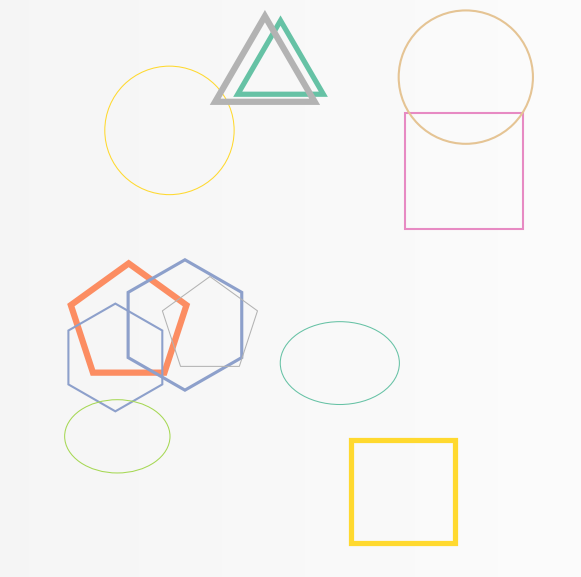[{"shape": "triangle", "thickness": 2.5, "radius": 0.43, "center": [0.483, 0.878]}, {"shape": "oval", "thickness": 0.5, "radius": 0.51, "center": [0.585, 0.37]}, {"shape": "pentagon", "thickness": 3, "radius": 0.52, "center": [0.221, 0.438]}, {"shape": "hexagon", "thickness": 1.5, "radius": 0.56, "center": [0.318, 0.436]}, {"shape": "hexagon", "thickness": 1, "radius": 0.47, "center": [0.198, 0.38]}, {"shape": "square", "thickness": 1, "radius": 0.51, "center": [0.798, 0.703]}, {"shape": "oval", "thickness": 0.5, "radius": 0.45, "center": [0.202, 0.244]}, {"shape": "circle", "thickness": 0.5, "radius": 0.56, "center": [0.292, 0.773]}, {"shape": "square", "thickness": 2.5, "radius": 0.45, "center": [0.694, 0.148]}, {"shape": "circle", "thickness": 1, "radius": 0.58, "center": [0.801, 0.866]}, {"shape": "triangle", "thickness": 3, "radius": 0.49, "center": [0.456, 0.872]}, {"shape": "pentagon", "thickness": 0.5, "radius": 0.43, "center": [0.361, 0.434]}]